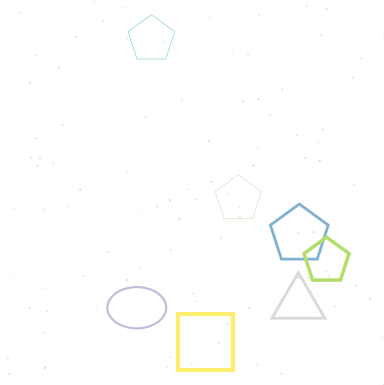[{"shape": "pentagon", "thickness": 0.5, "radius": 0.32, "center": [0.393, 0.898]}, {"shape": "oval", "thickness": 1.5, "radius": 0.38, "center": [0.355, 0.201]}, {"shape": "pentagon", "thickness": 2, "radius": 0.4, "center": [0.777, 0.391]}, {"shape": "pentagon", "thickness": 2.5, "radius": 0.31, "center": [0.848, 0.322]}, {"shape": "triangle", "thickness": 2, "radius": 0.4, "center": [0.775, 0.213]}, {"shape": "pentagon", "thickness": 0.5, "radius": 0.32, "center": [0.619, 0.483]}, {"shape": "square", "thickness": 3, "radius": 0.36, "center": [0.533, 0.112]}]